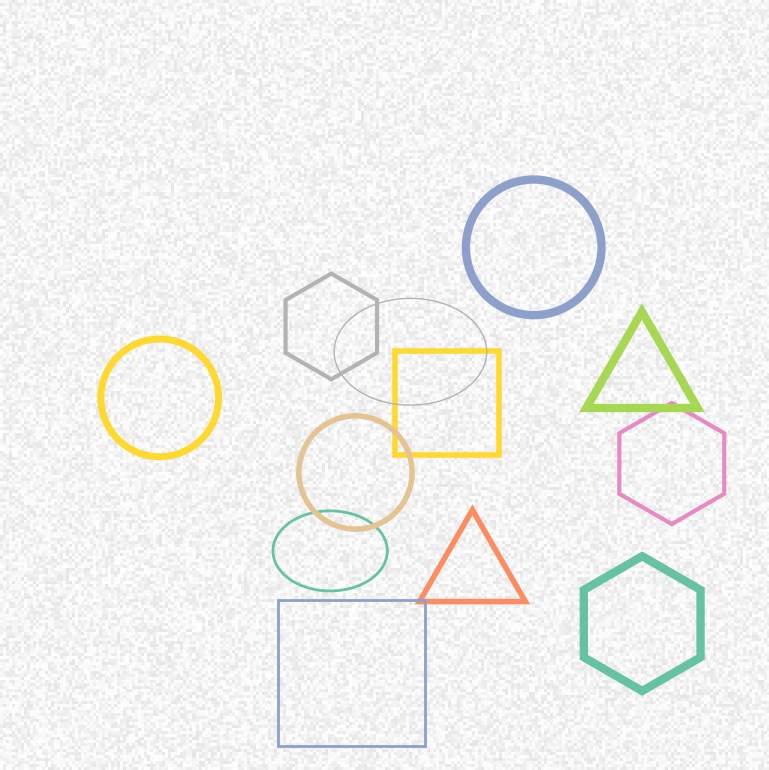[{"shape": "oval", "thickness": 1, "radius": 0.37, "center": [0.429, 0.285]}, {"shape": "hexagon", "thickness": 3, "radius": 0.44, "center": [0.834, 0.19]}, {"shape": "triangle", "thickness": 2, "radius": 0.4, "center": [0.614, 0.258]}, {"shape": "circle", "thickness": 3, "radius": 0.44, "center": [0.693, 0.679]}, {"shape": "square", "thickness": 1, "radius": 0.48, "center": [0.457, 0.126]}, {"shape": "hexagon", "thickness": 1.5, "radius": 0.39, "center": [0.872, 0.398]}, {"shape": "triangle", "thickness": 3, "radius": 0.42, "center": [0.834, 0.512]}, {"shape": "circle", "thickness": 2.5, "radius": 0.38, "center": [0.207, 0.483]}, {"shape": "square", "thickness": 2, "radius": 0.34, "center": [0.581, 0.476]}, {"shape": "circle", "thickness": 2, "radius": 0.37, "center": [0.462, 0.386]}, {"shape": "oval", "thickness": 0.5, "radius": 0.5, "center": [0.533, 0.543]}, {"shape": "hexagon", "thickness": 1.5, "radius": 0.34, "center": [0.43, 0.576]}]